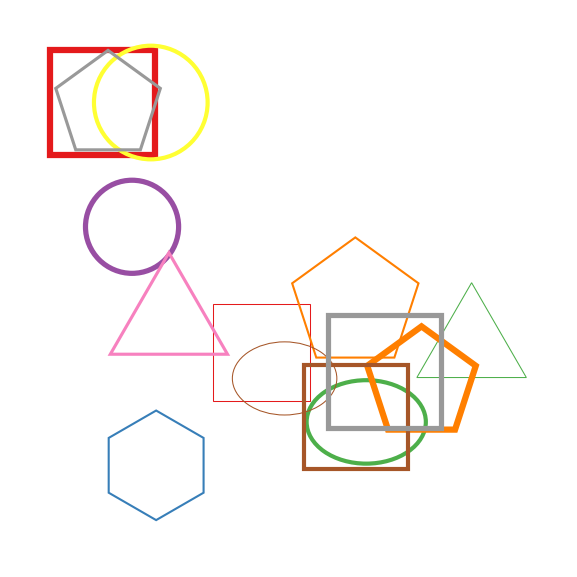[{"shape": "square", "thickness": 3, "radius": 0.45, "center": [0.178, 0.821]}, {"shape": "square", "thickness": 0.5, "radius": 0.42, "center": [0.453, 0.389]}, {"shape": "hexagon", "thickness": 1, "radius": 0.47, "center": [0.27, 0.193]}, {"shape": "oval", "thickness": 2, "radius": 0.52, "center": [0.634, 0.269]}, {"shape": "triangle", "thickness": 0.5, "radius": 0.55, "center": [0.817, 0.4]}, {"shape": "circle", "thickness": 2.5, "radius": 0.4, "center": [0.229, 0.606]}, {"shape": "pentagon", "thickness": 3, "radius": 0.49, "center": [0.73, 0.335]}, {"shape": "pentagon", "thickness": 1, "radius": 0.58, "center": [0.615, 0.473]}, {"shape": "circle", "thickness": 2, "radius": 0.49, "center": [0.261, 0.822]}, {"shape": "oval", "thickness": 0.5, "radius": 0.45, "center": [0.493, 0.344]}, {"shape": "square", "thickness": 2, "radius": 0.45, "center": [0.616, 0.277]}, {"shape": "triangle", "thickness": 1.5, "radius": 0.59, "center": [0.292, 0.444]}, {"shape": "pentagon", "thickness": 1.5, "radius": 0.48, "center": [0.187, 0.817]}, {"shape": "square", "thickness": 2.5, "radius": 0.49, "center": [0.665, 0.356]}]